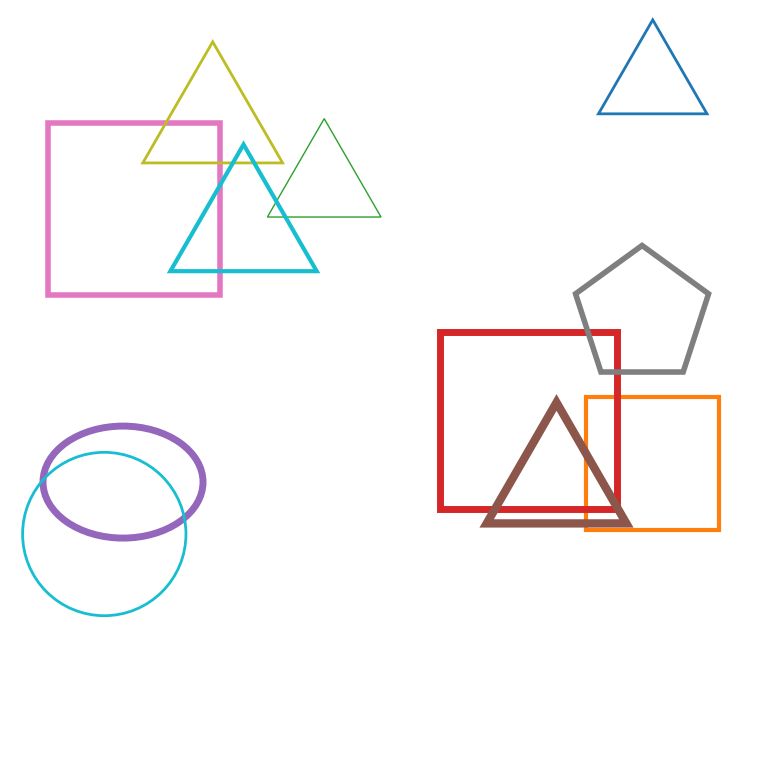[{"shape": "triangle", "thickness": 1, "radius": 0.41, "center": [0.848, 0.893]}, {"shape": "square", "thickness": 1.5, "radius": 0.43, "center": [0.847, 0.399]}, {"shape": "triangle", "thickness": 0.5, "radius": 0.43, "center": [0.421, 0.761]}, {"shape": "square", "thickness": 2.5, "radius": 0.57, "center": [0.687, 0.454]}, {"shape": "oval", "thickness": 2.5, "radius": 0.52, "center": [0.16, 0.374]}, {"shape": "triangle", "thickness": 3, "radius": 0.52, "center": [0.723, 0.373]}, {"shape": "square", "thickness": 2, "radius": 0.56, "center": [0.174, 0.729]}, {"shape": "pentagon", "thickness": 2, "radius": 0.45, "center": [0.834, 0.59]}, {"shape": "triangle", "thickness": 1, "radius": 0.52, "center": [0.276, 0.841]}, {"shape": "triangle", "thickness": 1.5, "radius": 0.55, "center": [0.316, 0.703]}, {"shape": "circle", "thickness": 1, "radius": 0.53, "center": [0.135, 0.306]}]